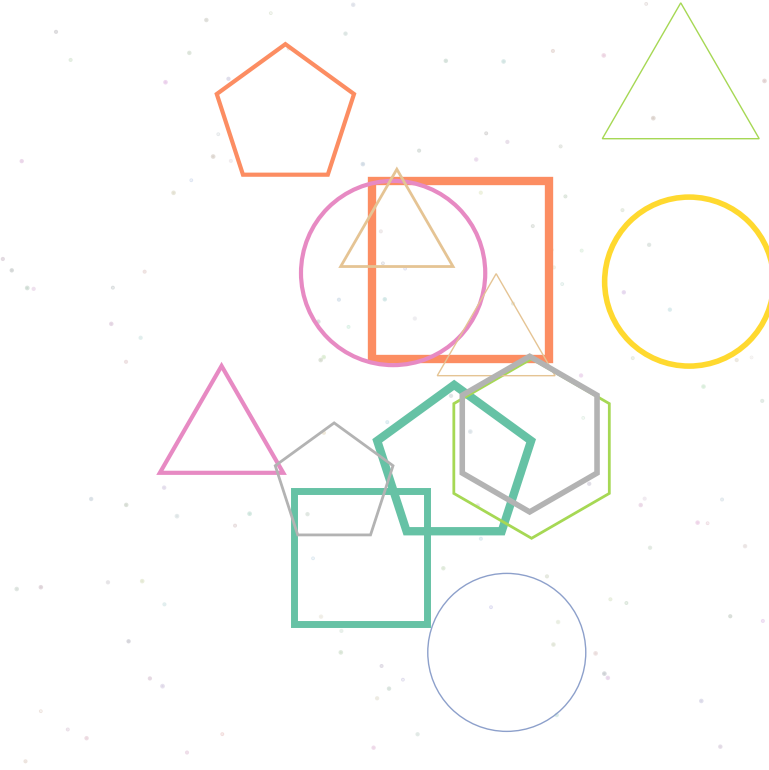[{"shape": "square", "thickness": 2.5, "radius": 0.43, "center": [0.468, 0.276]}, {"shape": "pentagon", "thickness": 3, "radius": 0.53, "center": [0.59, 0.395]}, {"shape": "pentagon", "thickness": 1.5, "radius": 0.47, "center": [0.371, 0.849]}, {"shape": "square", "thickness": 3, "radius": 0.58, "center": [0.598, 0.649]}, {"shape": "circle", "thickness": 0.5, "radius": 0.51, "center": [0.658, 0.153]}, {"shape": "circle", "thickness": 1.5, "radius": 0.6, "center": [0.511, 0.645]}, {"shape": "triangle", "thickness": 1.5, "radius": 0.46, "center": [0.288, 0.432]}, {"shape": "hexagon", "thickness": 1, "radius": 0.58, "center": [0.69, 0.418]}, {"shape": "triangle", "thickness": 0.5, "radius": 0.59, "center": [0.884, 0.879]}, {"shape": "circle", "thickness": 2, "radius": 0.55, "center": [0.895, 0.634]}, {"shape": "triangle", "thickness": 1, "radius": 0.42, "center": [0.515, 0.696]}, {"shape": "triangle", "thickness": 0.5, "radius": 0.44, "center": [0.644, 0.556]}, {"shape": "hexagon", "thickness": 2, "radius": 0.51, "center": [0.688, 0.436]}, {"shape": "pentagon", "thickness": 1, "radius": 0.4, "center": [0.434, 0.37]}]